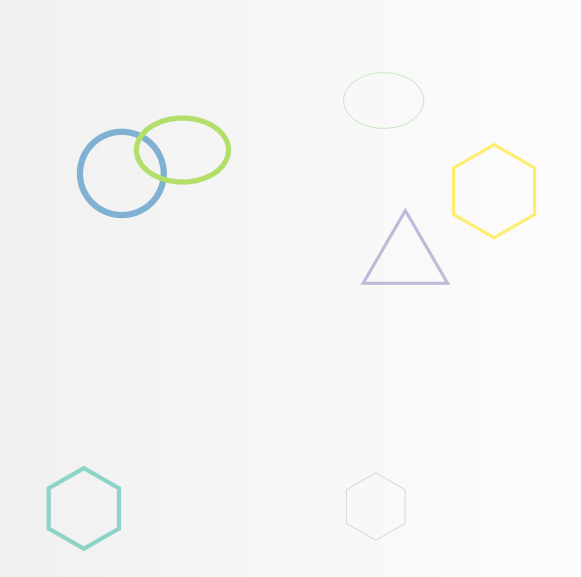[{"shape": "hexagon", "thickness": 2, "radius": 0.35, "center": [0.144, 0.119]}, {"shape": "triangle", "thickness": 1.5, "radius": 0.42, "center": [0.697, 0.551]}, {"shape": "circle", "thickness": 3, "radius": 0.36, "center": [0.21, 0.699]}, {"shape": "oval", "thickness": 2.5, "radius": 0.4, "center": [0.314, 0.739]}, {"shape": "hexagon", "thickness": 0.5, "radius": 0.29, "center": [0.647, 0.122]}, {"shape": "oval", "thickness": 0.5, "radius": 0.35, "center": [0.66, 0.825]}, {"shape": "hexagon", "thickness": 1.5, "radius": 0.4, "center": [0.85, 0.668]}]